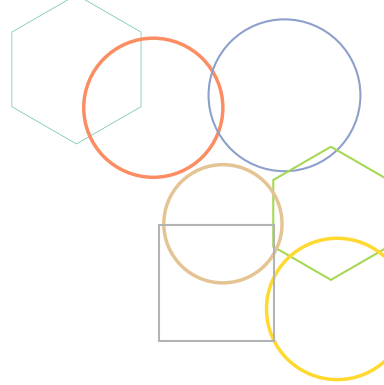[{"shape": "hexagon", "thickness": 0.5, "radius": 0.97, "center": [0.199, 0.82]}, {"shape": "circle", "thickness": 2.5, "radius": 0.9, "center": [0.398, 0.72]}, {"shape": "circle", "thickness": 1.5, "radius": 0.99, "center": [0.739, 0.753]}, {"shape": "hexagon", "thickness": 1.5, "radius": 0.86, "center": [0.86, 0.446]}, {"shape": "circle", "thickness": 2.5, "radius": 0.92, "center": [0.876, 0.198]}, {"shape": "circle", "thickness": 2.5, "radius": 0.77, "center": [0.579, 0.419]}, {"shape": "square", "thickness": 1.5, "radius": 0.75, "center": [0.563, 0.265]}]